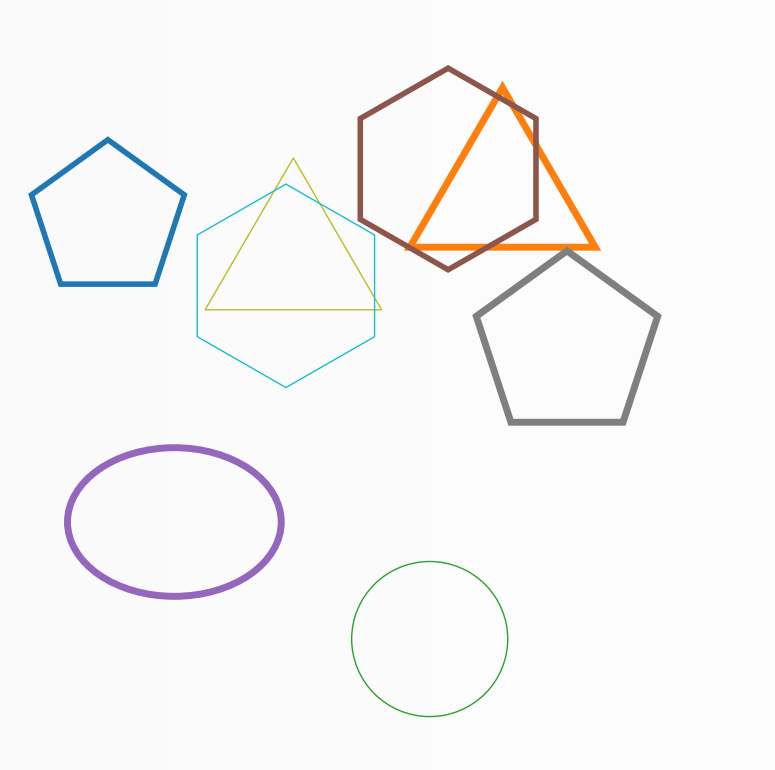[{"shape": "pentagon", "thickness": 2, "radius": 0.52, "center": [0.139, 0.715]}, {"shape": "triangle", "thickness": 2.5, "radius": 0.69, "center": [0.648, 0.748]}, {"shape": "circle", "thickness": 0.5, "radius": 0.5, "center": [0.554, 0.17]}, {"shape": "oval", "thickness": 2.5, "radius": 0.69, "center": [0.225, 0.322]}, {"shape": "hexagon", "thickness": 2, "radius": 0.65, "center": [0.578, 0.781]}, {"shape": "pentagon", "thickness": 2.5, "radius": 0.62, "center": [0.732, 0.551]}, {"shape": "triangle", "thickness": 0.5, "radius": 0.66, "center": [0.378, 0.663]}, {"shape": "hexagon", "thickness": 0.5, "radius": 0.66, "center": [0.369, 0.629]}]